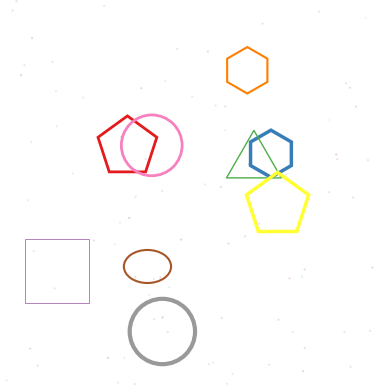[{"shape": "pentagon", "thickness": 2, "radius": 0.4, "center": [0.331, 0.619]}, {"shape": "hexagon", "thickness": 2.5, "radius": 0.31, "center": [0.704, 0.601]}, {"shape": "triangle", "thickness": 1, "radius": 0.41, "center": [0.66, 0.579]}, {"shape": "square", "thickness": 0.5, "radius": 0.42, "center": [0.148, 0.296]}, {"shape": "hexagon", "thickness": 1.5, "radius": 0.3, "center": [0.642, 0.817]}, {"shape": "pentagon", "thickness": 2.5, "radius": 0.42, "center": [0.721, 0.467]}, {"shape": "oval", "thickness": 1.5, "radius": 0.31, "center": [0.383, 0.308]}, {"shape": "circle", "thickness": 2, "radius": 0.39, "center": [0.394, 0.623]}, {"shape": "circle", "thickness": 3, "radius": 0.42, "center": [0.422, 0.139]}]